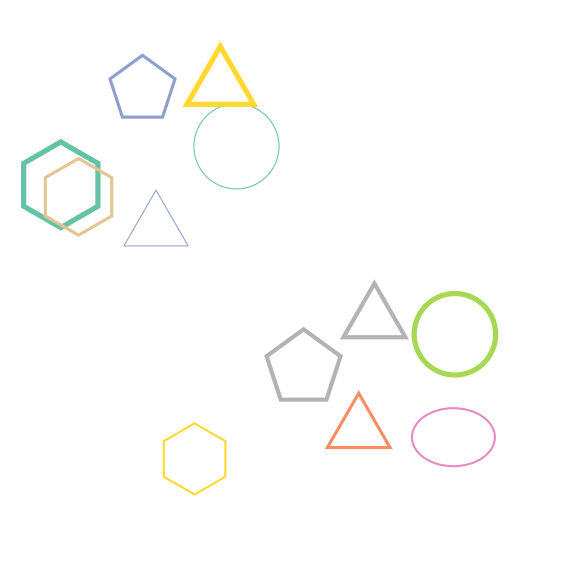[{"shape": "circle", "thickness": 0.5, "radius": 0.37, "center": [0.409, 0.746]}, {"shape": "hexagon", "thickness": 2.5, "radius": 0.37, "center": [0.105, 0.679]}, {"shape": "triangle", "thickness": 1.5, "radius": 0.31, "center": [0.621, 0.255]}, {"shape": "pentagon", "thickness": 1.5, "radius": 0.3, "center": [0.247, 0.844]}, {"shape": "triangle", "thickness": 0.5, "radius": 0.32, "center": [0.27, 0.605]}, {"shape": "oval", "thickness": 1, "radius": 0.36, "center": [0.785, 0.242]}, {"shape": "circle", "thickness": 2.5, "radius": 0.35, "center": [0.788, 0.42]}, {"shape": "hexagon", "thickness": 1, "radius": 0.31, "center": [0.337, 0.204]}, {"shape": "triangle", "thickness": 2.5, "radius": 0.33, "center": [0.382, 0.852]}, {"shape": "hexagon", "thickness": 1.5, "radius": 0.33, "center": [0.136, 0.658]}, {"shape": "pentagon", "thickness": 2, "radius": 0.34, "center": [0.526, 0.362]}, {"shape": "triangle", "thickness": 2, "radius": 0.31, "center": [0.648, 0.446]}]